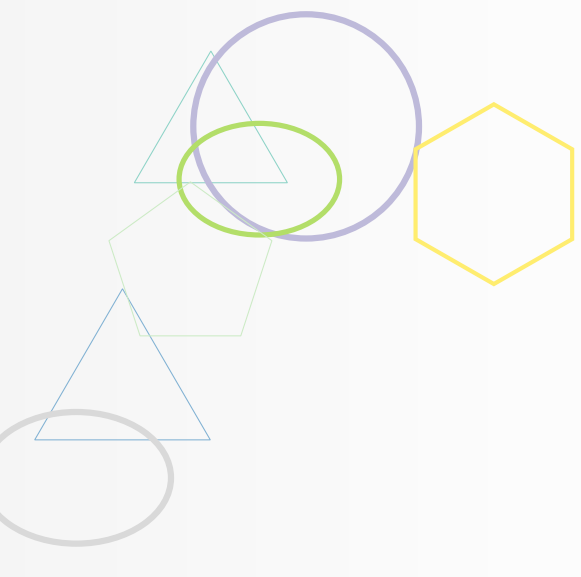[{"shape": "triangle", "thickness": 0.5, "radius": 0.76, "center": [0.363, 0.759]}, {"shape": "circle", "thickness": 3, "radius": 0.97, "center": [0.527, 0.78]}, {"shape": "triangle", "thickness": 0.5, "radius": 0.87, "center": [0.211, 0.325]}, {"shape": "oval", "thickness": 2.5, "radius": 0.69, "center": [0.446, 0.689]}, {"shape": "oval", "thickness": 3, "radius": 0.81, "center": [0.131, 0.172]}, {"shape": "pentagon", "thickness": 0.5, "radius": 0.74, "center": [0.328, 0.537]}, {"shape": "hexagon", "thickness": 2, "radius": 0.78, "center": [0.85, 0.663]}]